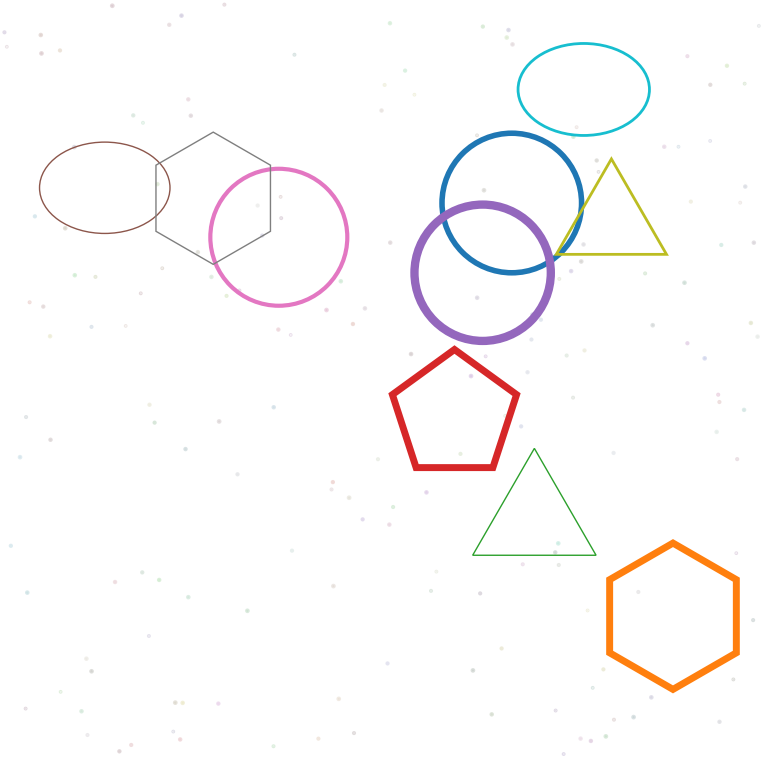[{"shape": "circle", "thickness": 2, "radius": 0.45, "center": [0.665, 0.736]}, {"shape": "hexagon", "thickness": 2.5, "radius": 0.47, "center": [0.874, 0.2]}, {"shape": "triangle", "thickness": 0.5, "radius": 0.46, "center": [0.694, 0.325]}, {"shape": "pentagon", "thickness": 2.5, "radius": 0.42, "center": [0.59, 0.461]}, {"shape": "circle", "thickness": 3, "radius": 0.44, "center": [0.627, 0.646]}, {"shape": "oval", "thickness": 0.5, "radius": 0.42, "center": [0.136, 0.756]}, {"shape": "circle", "thickness": 1.5, "radius": 0.44, "center": [0.362, 0.692]}, {"shape": "hexagon", "thickness": 0.5, "radius": 0.43, "center": [0.277, 0.743]}, {"shape": "triangle", "thickness": 1, "radius": 0.41, "center": [0.794, 0.711]}, {"shape": "oval", "thickness": 1, "radius": 0.43, "center": [0.758, 0.884]}]